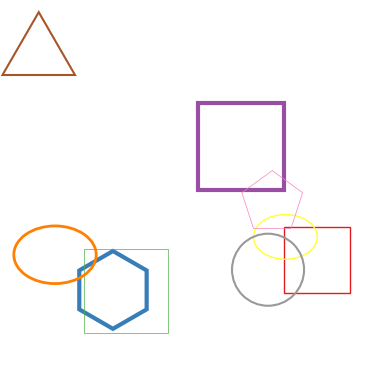[{"shape": "square", "thickness": 1, "radius": 0.43, "center": [0.824, 0.325]}, {"shape": "hexagon", "thickness": 3, "radius": 0.51, "center": [0.293, 0.247]}, {"shape": "square", "thickness": 0.5, "radius": 0.55, "center": [0.326, 0.243]}, {"shape": "square", "thickness": 3, "radius": 0.56, "center": [0.626, 0.62]}, {"shape": "oval", "thickness": 2, "radius": 0.53, "center": [0.143, 0.338]}, {"shape": "oval", "thickness": 1, "radius": 0.41, "center": [0.741, 0.385]}, {"shape": "triangle", "thickness": 1.5, "radius": 0.54, "center": [0.101, 0.86]}, {"shape": "pentagon", "thickness": 0.5, "radius": 0.41, "center": [0.707, 0.474]}, {"shape": "circle", "thickness": 1.5, "radius": 0.47, "center": [0.696, 0.299]}]